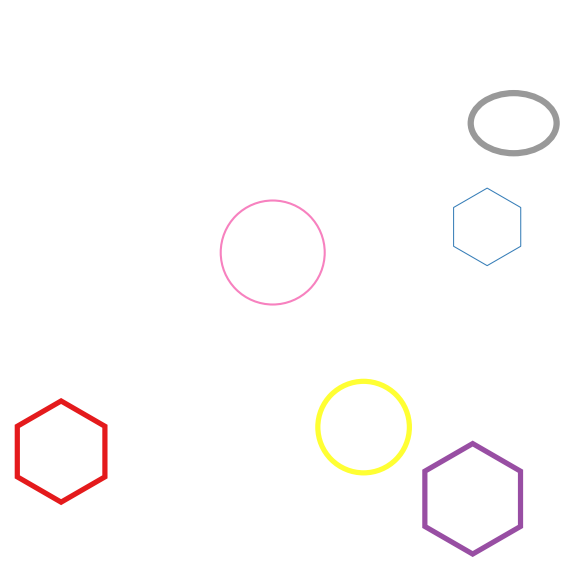[{"shape": "hexagon", "thickness": 2.5, "radius": 0.44, "center": [0.106, 0.217]}, {"shape": "hexagon", "thickness": 0.5, "radius": 0.34, "center": [0.844, 0.606]}, {"shape": "hexagon", "thickness": 2.5, "radius": 0.48, "center": [0.819, 0.135]}, {"shape": "circle", "thickness": 2.5, "radius": 0.4, "center": [0.63, 0.26]}, {"shape": "circle", "thickness": 1, "radius": 0.45, "center": [0.472, 0.562]}, {"shape": "oval", "thickness": 3, "radius": 0.37, "center": [0.889, 0.786]}]